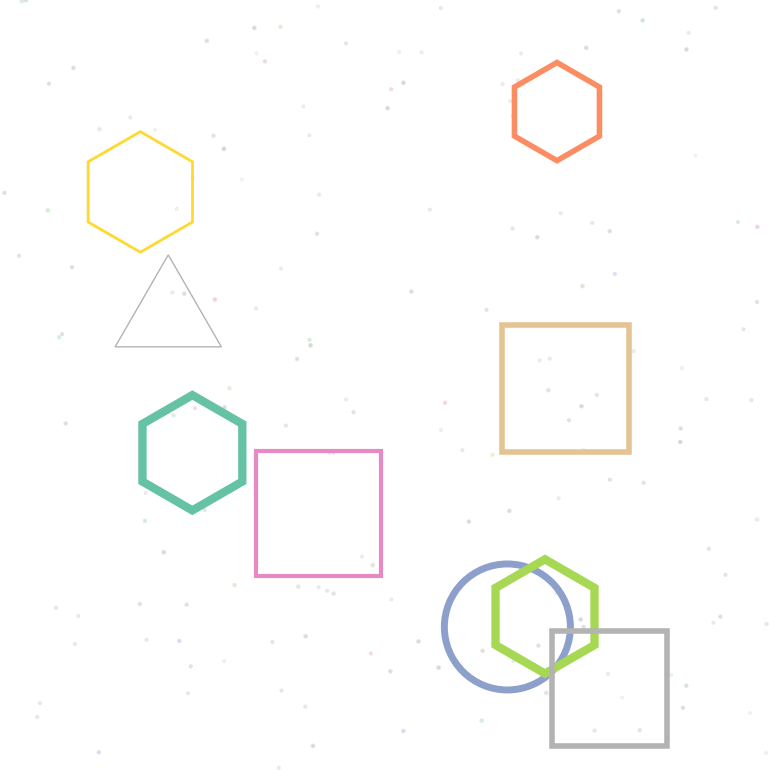[{"shape": "hexagon", "thickness": 3, "radius": 0.37, "center": [0.25, 0.412]}, {"shape": "hexagon", "thickness": 2, "radius": 0.32, "center": [0.723, 0.855]}, {"shape": "circle", "thickness": 2.5, "radius": 0.41, "center": [0.659, 0.186]}, {"shape": "square", "thickness": 1.5, "radius": 0.4, "center": [0.414, 0.333]}, {"shape": "hexagon", "thickness": 3, "radius": 0.37, "center": [0.708, 0.199]}, {"shape": "hexagon", "thickness": 1, "radius": 0.39, "center": [0.182, 0.751]}, {"shape": "square", "thickness": 2, "radius": 0.41, "center": [0.735, 0.495]}, {"shape": "triangle", "thickness": 0.5, "radius": 0.4, "center": [0.219, 0.589]}, {"shape": "square", "thickness": 2, "radius": 0.38, "center": [0.792, 0.106]}]